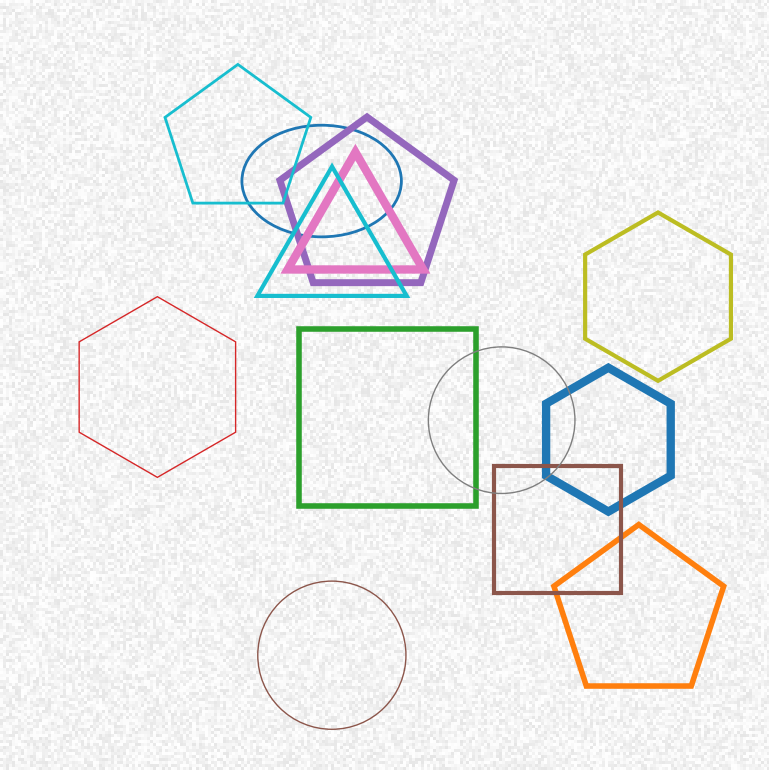[{"shape": "hexagon", "thickness": 3, "radius": 0.47, "center": [0.79, 0.429]}, {"shape": "oval", "thickness": 1, "radius": 0.52, "center": [0.418, 0.765]}, {"shape": "pentagon", "thickness": 2, "radius": 0.58, "center": [0.83, 0.203]}, {"shape": "square", "thickness": 2, "radius": 0.57, "center": [0.503, 0.458]}, {"shape": "hexagon", "thickness": 0.5, "radius": 0.59, "center": [0.204, 0.497]}, {"shape": "pentagon", "thickness": 2.5, "radius": 0.59, "center": [0.477, 0.729]}, {"shape": "circle", "thickness": 0.5, "radius": 0.48, "center": [0.431, 0.149]}, {"shape": "square", "thickness": 1.5, "radius": 0.41, "center": [0.724, 0.312]}, {"shape": "triangle", "thickness": 3, "radius": 0.51, "center": [0.462, 0.701]}, {"shape": "circle", "thickness": 0.5, "radius": 0.48, "center": [0.652, 0.454]}, {"shape": "hexagon", "thickness": 1.5, "radius": 0.55, "center": [0.855, 0.615]}, {"shape": "pentagon", "thickness": 1, "radius": 0.5, "center": [0.309, 0.817]}, {"shape": "triangle", "thickness": 1.5, "radius": 0.56, "center": [0.431, 0.672]}]